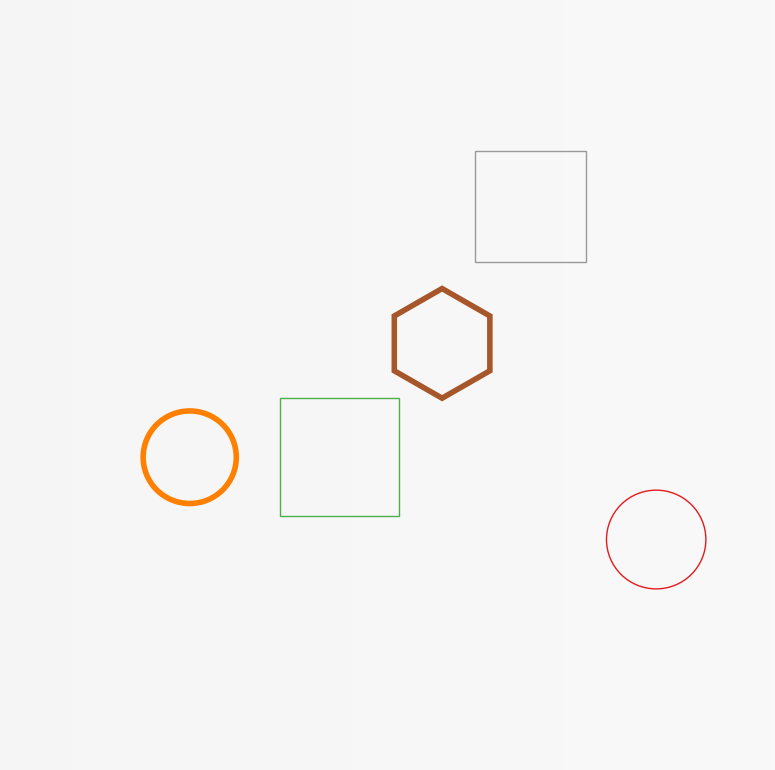[{"shape": "circle", "thickness": 0.5, "radius": 0.32, "center": [0.847, 0.299]}, {"shape": "square", "thickness": 0.5, "radius": 0.38, "center": [0.438, 0.407]}, {"shape": "circle", "thickness": 2, "radius": 0.3, "center": [0.245, 0.406]}, {"shape": "hexagon", "thickness": 2, "radius": 0.36, "center": [0.57, 0.554]}, {"shape": "square", "thickness": 0.5, "radius": 0.36, "center": [0.685, 0.731]}]